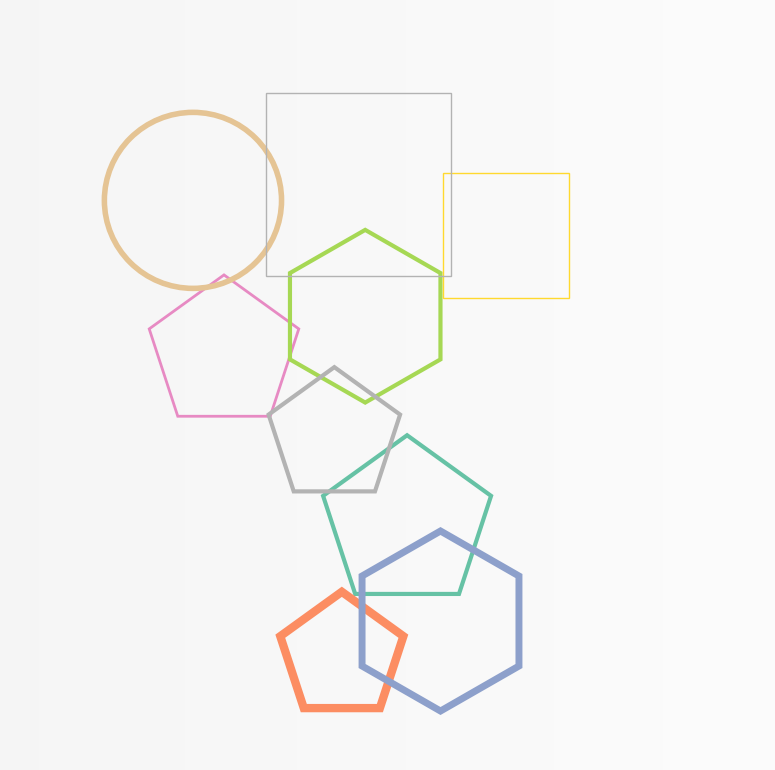[{"shape": "pentagon", "thickness": 1.5, "radius": 0.57, "center": [0.525, 0.321]}, {"shape": "pentagon", "thickness": 3, "radius": 0.42, "center": [0.441, 0.148]}, {"shape": "hexagon", "thickness": 2.5, "radius": 0.58, "center": [0.568, 0.193]}, {"shape": "pentagon", "thickness": 1, "radius": 0.51, "center": [0.289, 0.541]}, {"shape": "hexagon", "thickness": 1.5, "radius": 0.56, "center": [0.471, 0.589]}, {"shape": "square", "thickness": 0.5, "radius": 0.41, "center": [0.653, 0.694]}, {"shape": "circle", "thickness": 2, "radius": 0.57, "center": [0.249, 0.74]}, {"shape": "square", "thickness": 0.5, "radius": 0.6, "center": [0.462, 0.76]}, {"shape": "pentagon", "thickness": 1.5, "radius": 0.45, "center": [0.431, 0.434]}]